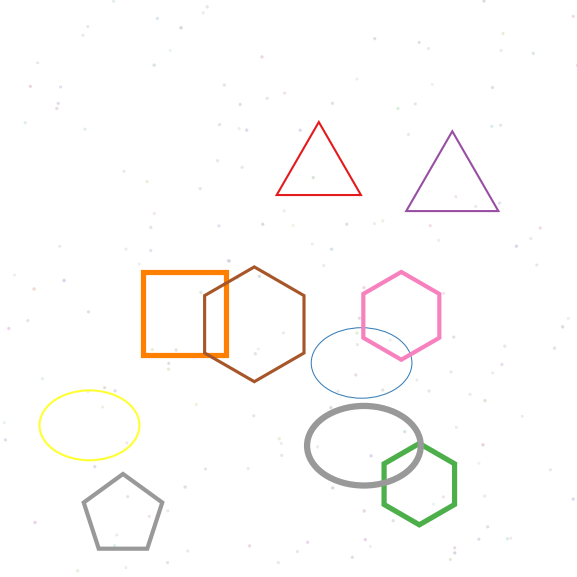[{"shape": "triangle", "thickness": 1, "radius": 0.42, "center": [0.552, 0.704]}, {"shape": "oval", "thickness": 0.5, "radius": 0.44, "center": [0.626, 0.371]}, {"shape": "hexagon", "thickness": 2.5, "radius": 0.35, "center": [0.726, 0.161]}, {"shape": "triangle", "thickness": 1, "radius": 0.46, "center": [0.783, 0.68]}, {"shape": "square", "thickness": 2.5, "radius": 0.36, "center": [0.319, 0.457]}, {"shape": "oval", "thickness": 1, "radius": 0.43, "center": [0.155, 0.263]}, {"shape": "hexagon", "thickness": 1.5, "radius": 0.5, "center": [0.44, 0.438]}, {"shape": "hexagon", "thickness": 2, "radius": 0.38, "center": [0.695, 0.452]}, {"shape": "pentagon", "thickness": 2, "radius": 0.36, "center": [0.213, 0.107]}, {"shape": "oval", "thickness": 3, "radius": 0.49, "center": [0.63, 0.227]}]